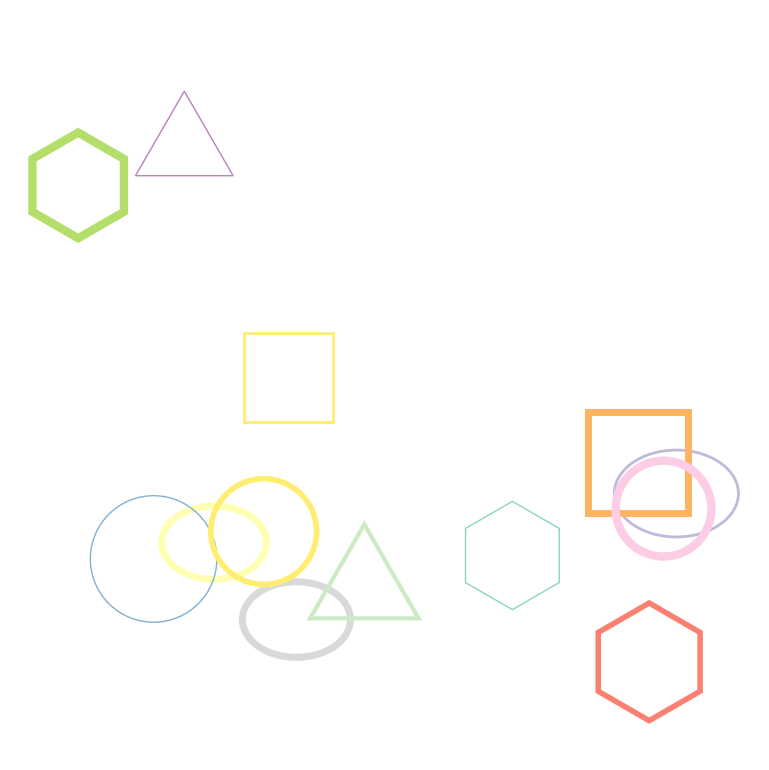[{"shape": "hexagon", "thickness": 0.5, "radius": 0.35, "center": [0.665, 0.279]}, {"shape": "oval", "thickness": 2.5, "radius": 0.34, "center": [0.278, 0.295]}, {"shape": "oval", "thickness": 1, "radius": 0.4, "center": [0.878, 0.359]}, {"shape": "hexagon", "thickness": 2, "radius": 0.38, "center": [0.843, 0.14]}, {"shape": "circle", "thickness": 0.5, "radius": 0.41, "center": [0.199, 0.274]}, {"shape": "square", "thickness": 2.5, "radius": 0.33, "center": [0.829, 0.399]}, {"shape": "hexagon", "thickness": 3, "radius": 0.34, "center": [0.102, 0.759]}, {"shape": "circle", "thickness": 3, "radius": 0.31, "center": [0.862, 0.339]}, {"shape": "oval", "thickness": 2.5, "radius": 0.35, "center": [0.385, 0.195]}, {"shape": "triangle", "thickness": 0.5, "radius": 0.37, "center": [0.239, 0.808]}, {"shape": "triangle", "thickness": 1.5, "radius": 0.41, "center": [0.473, 0.238]}, {"shape": "square", "thickness": 1, "radius": 0.29, "center": [0.375, 0.51]}, {"shape": "circle", "thickness": 2, "radius": 0.34, "center": [0.342, 0.31]}]